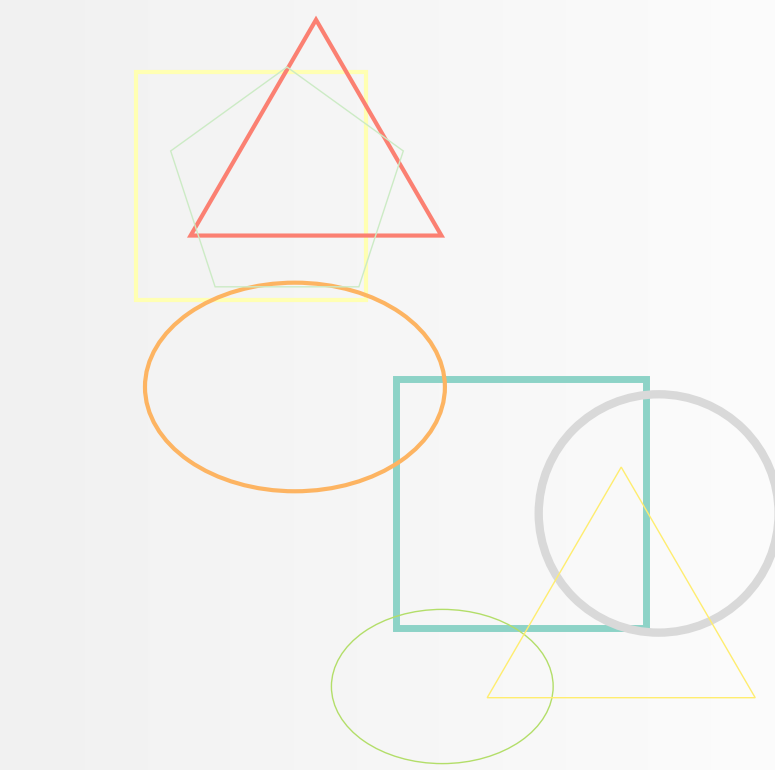[{"shape": "square", "thickness": 2.5, "radius": 0.81, "center": [0.672, 0.346]}, {"shape": "square", "thickness": 1.5, "radius": 0.74, "center": [0.324, 0.758]}, {"shape": "triangle", "thickness": 1.5, "radius": 0.93, "center": [0.408, 0.788]}, {"shape": "oval", "thickness": 1.5, "radius": 0.97, "center": [0.381, 0.497]}, {"shape": "oval", "thickness": 0.5, "radius": 0.72, "center": [0.571, 0.108]}, {"shape": "circle", "thickness": 3, "radius": 0.77, "center": [0.85, 0.333]}, {"shape": "pentagon", "thickness": 0.5, "radius": 0.79, "center": [0.37, 0.755]}, {"shape": "triangle", "thickness": 0.5, "radius": 1.0, "center": [0.802, 0.194]}]